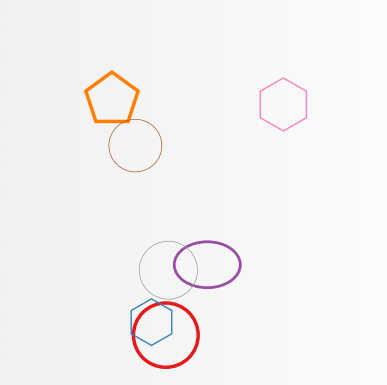[{"shape": "circle", "thickness": 2.5, "radius": 0.42, "center": [0.428, 0.13]}, {"shape": "hexagon", "thickness": 1, "radius": 0.3, "center": [0.391, 0.163]}, {"shape": "oval", "thickness": 2, "radius": 0.43, "center": [0.535, 0.312]}, {"shape": "pentagon", "thickness": 2.5, "radius": 0.35, "center": [0.289, 0.742]}, {"shape": "circle", "thickness": 0.5, "radius": 0.34, "center": [0.349, 0.622]}, {"shape": "hexagon", "thickness": 1, "radius": 0.34, "center": [0.731, 0.729]}, {"shape": "circle", "thickness": 0.5, "radius": 0.38, "center": [0.434, 0.298]}]